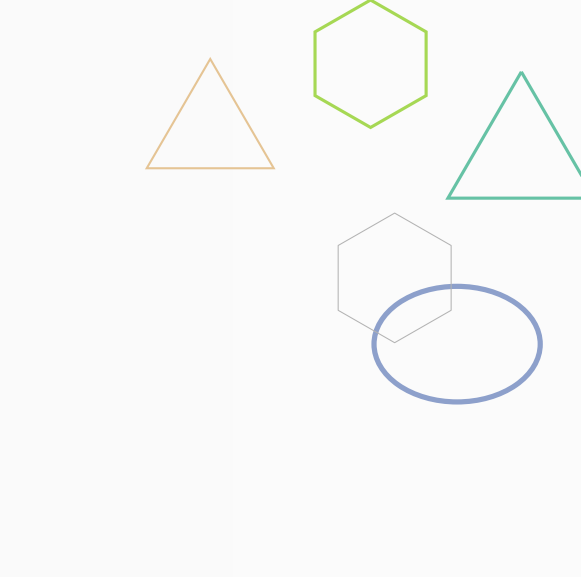[{"shape": "triangle", "thickness": 1.5, "radius": 0.73, "center": [0.897, 0.729]}, {"shape": "oval", "thickness": 2.5, "radius": 0.71, "center": [0.786, 0.403]}, {"shape": "hexagon", "thickness": 1.5, "radius": 0.55, "center": [0.638, 0.889]}, {"shape": "triangle", "thickness": 1, "radius": 0.63, "center": [0.362, 0.771]}, {"shape": "hexagon", "thickness": 0.5, "radius": 0.56, "center": [0.679, 0.518]}]